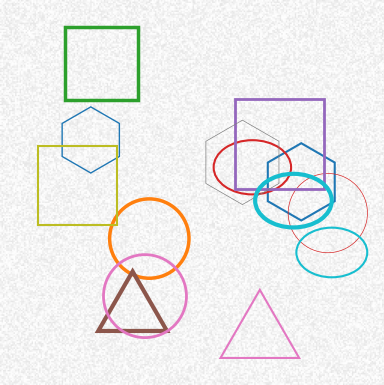[{"shape": "hexagon", "thickness": 1, "radius": 0.43, "center": [0.236, 0.637]}, {"shape": "hexagon", "thickness": 1.5, "radius": 0.5, "center": [0.783, 0.528]}, {"shape": "circle", "thickness": 2.5, "radius": 0.52, "center": [0.388, 0.38]}, {"shape": "square", "thickness": 2.5, "radius": 0.48, "center": [0.263, 0.835]}, {"shape": "oval", "thickness": 1.5, "radius": 0.5, "center": [0.656, 0.565]}, {"shape": "circle", "thickness": 0.5, "radius": 0.51, "center": [0.851, 0.447]}, {"shape": "square", "thickness": 2, "radius": 0.58, "center": [0.726, 0.626]}, {"shape": "triangle", "thickness": 3, "radius": 0.52, "center": [0.344, 0.192]}, {"shape": "triangle", "thickness": 1.5, "radius": 0.59, "center": [0.675, 0.129]}, {"shape": "circle", "thickness": 2, "radius": 0.54, "center": [0.377, 0.231]}, {"shape": "hexagon", "thickness": 0.5, "radius": 0.55, "center": [0.63, 0.578]}, {"shape": "square", "thickness": 1.5, "radius": 0.52, "center": [0.201, 0.518]}, {"shape": "oval", "thickness": 1.5, "radius": 0.46, "center": [0.862, 0.344]}, {"shape": "oval", "thickness": 3, "radius": 0.5, "center": [0.762, 0.479]}]